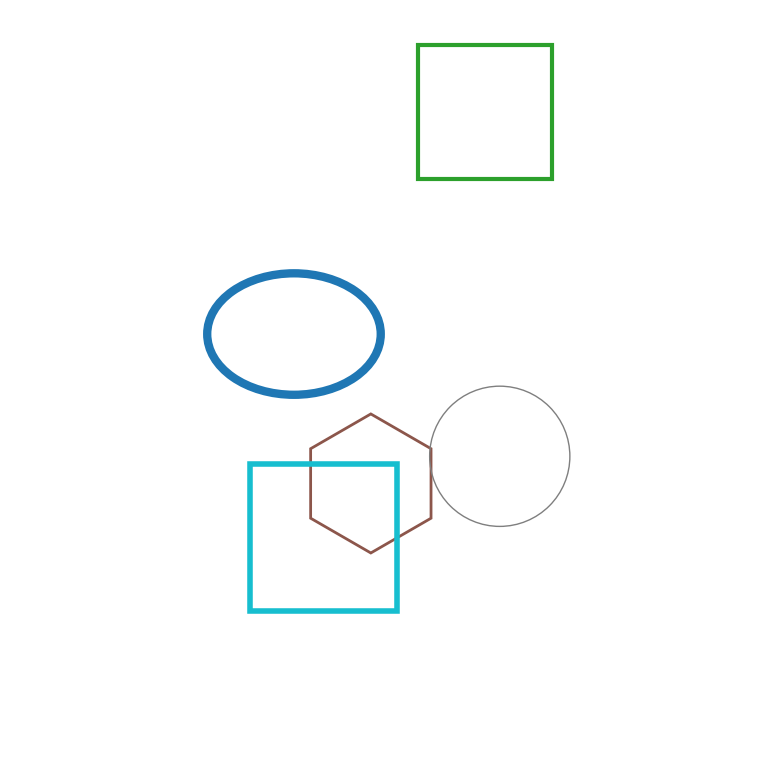[{"shape": "oval", "thickness": 3, "radius": 0.56, "center": [0.382, 0.566]}, {"shape": "square", "thickness": 1.5, "radius": 0.44, "center": [0.629, 0.855]}, {"shape": "hexagon", "thickness": 1, "radius": 0.45, "center": [0.482, 0.372]}, {"shape": "circle", "thickness": 0.5, "radius": 0.46, "center": [0.649, 0.407]}, {"shape": "square", "thickness": 2, "radius": 0.48, "center": [0.42, 0.302]}]